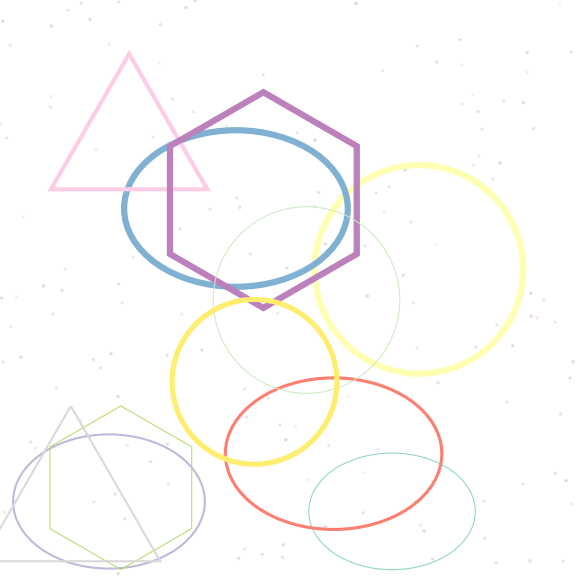[{"shape": "oval", "thickness": 0.5, "radius": 0.72, "center": [0.679, 0.114]}, {"shape": "circle", "thickness": 3, "radius": 0.9, "center": [0.725, 0.533]}, {"shape": "oval", "thickness": 1, "radius": 0.83, "center": [0.189, 0.131]}, {"shape": "oval", "thickness": 1.5, "radius": 0.94, "center": [0.578, 0.214]}, {"shape": "oval", "thickness": 3, "radius": 0.97, "center": [0.409, 0.638]}, {"shape": "hexagon", "thickness": 0.5, "radius": 0.71, "center": [0.209, 0.155]}, {"shape": "triangle", "thickness": 2, "radius": 0.78, "center": [0.224, 0.75]}, {"shape": "triangle", "thickness": 1, "radius": 0.9, "center": [0.123, 0.117]}, {"shape": "hexagon", "thickness": 3, "radius": 0.93, "center": [0.456, 0.653]}, {"shape": "circle", "thickness": 0.5, "radius": 0.81, "center": [0.531, 0.48]}, {"shape": "circle", "thickness": 2.5, "radius": 0.71, "center": [0.441, 0.338]}]